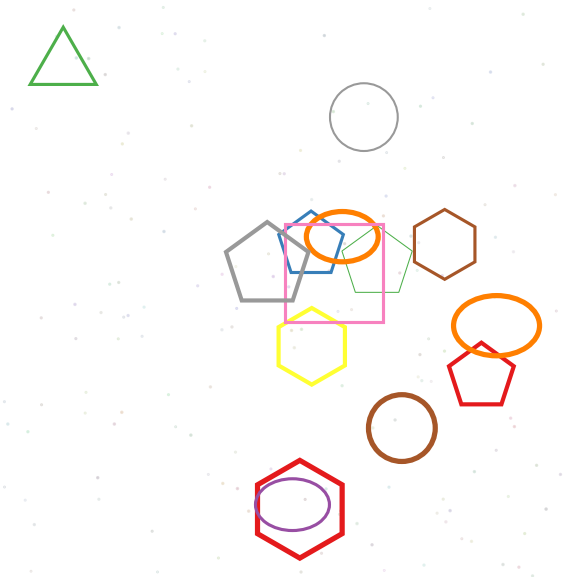[{"shape": "pentagon", "thickness": 2, "radius": 0.3, "center": [0.834, 0.347]}, {"shape": "hexagon", "thickness": 2.5, "radius": 0.42, "center": [0.519, 0.117]}, {"shape": "pentagon", "thickness": 1.5, "radius": 0.29, "center": [0.539, 0.575]}, {"shape": "pentagon", "thickness": 0.5, "radius": 0.32, "center": [0.653, 0.545]}, {"shape": "triangle", "thickness": 1.5, "radius": 0.33, "center": [0.109, 0.886]}, {"shape": "oval", "thickness": 1.5, "radius": 0.32, "center": [0.506, 0.125]}, {"shape": "oval", "thickness": 2.5, "radius": 0.37, "center": [0.86, 0.435]}, {"shape": "oval", "thickness": 2.5, "radius": 0.31, "center": [0.593, 0.589]}, {"shape": "hexagon", "thickness": 2, "radius": 0.33, "center": [0.54, 0.399]}, {"shape": "hexagon", "thickness": 1.5, "radius": 0.3, "center": [0.77, 0.576]}, {"shape": "circle", "thickness": 2.5, "radius": 0.29, "center": [0.696, 0.258]}, {"shape": "square", "thickness": 1.5, "radius": 0.42, "center": [0.578, 0.526]}, {"shape": "circle", "thickness": 1, "radius": 0.29, "center": [0.63, 0.796]}, {"shape": "pentagon", "thickness": 2, "radius": 0.38, "center": [0.463, 0.54]}]